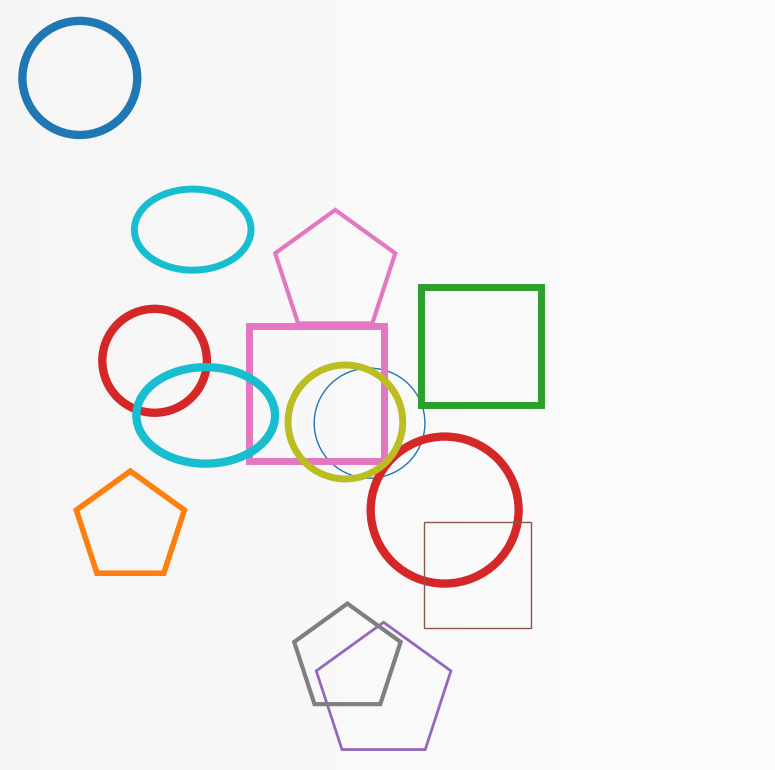[{"shape": "circle", "thickness": 3, "radius": 0.37, "center": [0.103, 0.899]}, {"shape": "circle", "thickness": 0.5, "radius": 0.36, "center": [0.477, 0.45]}, {"shape": "pentagon", "thickness": 2, "radius": 0.37, "center": [0.168, 0.315]}, {"shape": "square", "thickness": 2.5, "radius": 0.38, "center": [0.621, 0.551]}, {"shape": "circle", "thickness": 3, "radius": 0.48, "center": [0.574, 0.338]}, {"shape": "circle", "thickness": 3, "radius": 0.34, "center": [0.199, 0.531]}, {"shape": "pentagon", "thickness": 1, "radius": 0.46, "center": [0.495, 0.1]}, {"shape": "square", "thickness": 0.5, "radius": 0.34, "center": [0.616, 0.253]}, {"shape": "pentagon", "thickness": 1.5, "radius": 0.41, "center": [0.433, 0.646]}, {"shape": "square", "thickness": 2.5, "radius": 0.44, "center": [0.409, 0.489]}, {"shape": "pentagon", "thickness": 1.5, "radius": 0.36, "center": [0.448, 0.144]}, {"shape": "circle", "thickness": 2.5, "radius": 0.37, "center": [0.446, 0.452]}, {"shape": "oval", "thickness": 2.5, "radius": 0.38, "center": [0.249, 0.702]}, {"shape": "oval", "thickness": 3, "radius": 0.45, "center": [0.265, 0.461]}]